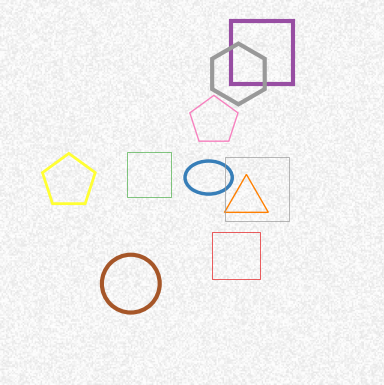[{"shape": "square", "thickness": 0.5, "radius": 0.31, "center": [0.613, 0.336]}, {"shape": "oval", "thickness": 2.5, "radius": 0.31, "center": [0.542, 0.539]}, {"shape": "square", "thickness": 0.5, "radius": 0.29, "center": [0.387, 0.546]}, {"shape": "square", "thickness": 3, "radius": 0.41, "center": [0.681, 0.864]}, {"shape": "triangle", "thickness": 1, "radius": 0.33, "center": [0.64, 0.481]}, {"shape": "pentagon", "thickness": 2, "radius": 0.36, "center": [0.179, 0.529]}, {"shape": "circle", "thickness": 3, "radius": 0.38, "center": [0.34, 0.263]}, {"shape": "pentagon", "thickness": 1, "radius": 0.33, "center": [0.556, 0.686]}, {"shape": "square", "thickness": 0.5, "radius": 0.41, "center": [0.668, 0.509]}, {"shape": "hexagon", "thickness": 3, "radius": 0.39, "center": [0.619, 0.808]}]